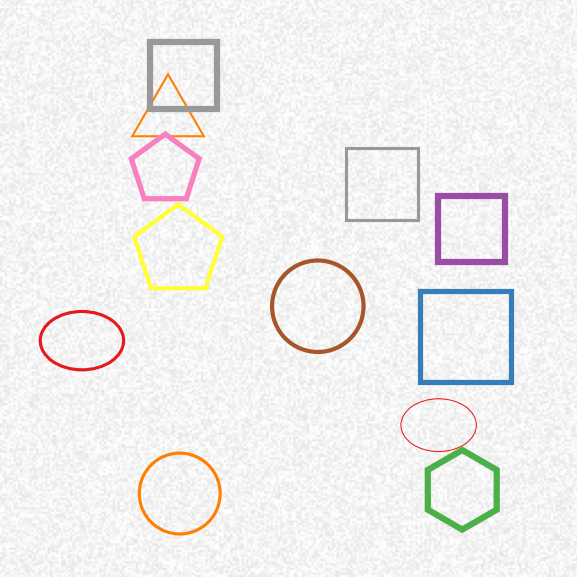[{"shape": "oval", "thickness": 1.5, "radius": 0.36, "center": [0.142, 0.409]}, {"shape": "oval", "thickness": 0.5, "radius": 0.33, "center": [0.76, 0.263]}, {"shape": "square", "thickness": 2.5, "radius": 0.39, "center": [0.806, 0.417]}, {"shape": "hexagon", "thickness": 3, "radius": 0.34, "center": [0.8, 0.151]}, {"shape": "square", "thickness": 3, "radius": 0.29, "center": [0.816, 0.603]}, {"shape": "triangle", "thickness": 1, "radius": 0.36, "center": [0.291, 0.799]}, {"shape": "circle", "thickness": 1.5, "radius": 0.35, "center": [0.311, 0.145]}, {"shape": "pentagon", "thickness": 2, "radius": 0.4, "center": [0.309, 0.565]}, {"shape": "circle", "thickness": 2, "radius": 0.4, "center": [0.55, 0.469]}, {"shape": "pentagon", "thickness": 2.5, "radius": 0.31, "center": [0.286, 0.705]}, {"shape": "square", "thickness": 3, "radius": 0.29, "center": [0.318, 0.869]}, {"shape": "square", "thickness": 1.5, "radius": 0.31, "center": [0.662, 0.681]}]